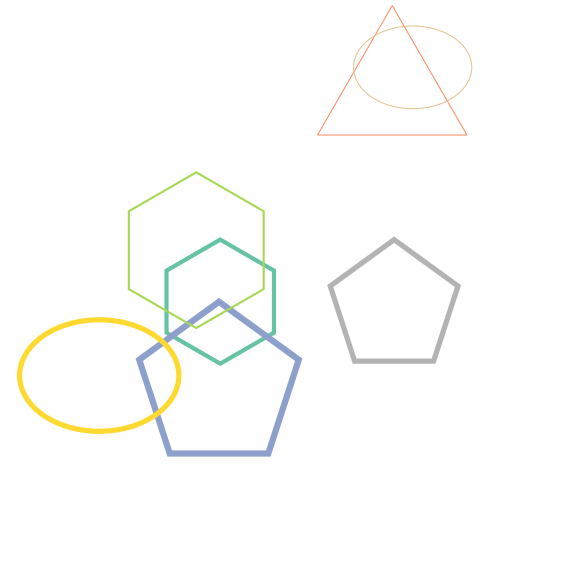[{"shape": "hexagon", "thickness": 2, "radius": 0.54, "center": [0.381, 0.477]}, {"shape": "triangle", "thickness": 0.5, "radius": 0.75, "center": [0.679, 0.84]}, {"shape": "pentagon", "thickness": 3, "radius": 0.73, "center": [0.379, 0.331]}, {"shape": "hexagon", "thickness": 1, "radius": 0.67, "center": [0.34, 0.566]}, {"shape": "oval", "thickness": 2.5, "radius": 0.69, "center": [0.172, 0.349]}, {"shape": "oval", "thickness": 0.5, "radius": 0.51, "center": [0.715, 0.883]}, {"shape": "pentagon", "thickness": 2.5, "radius": 0.58, "center": [0.682, 0.468]}]